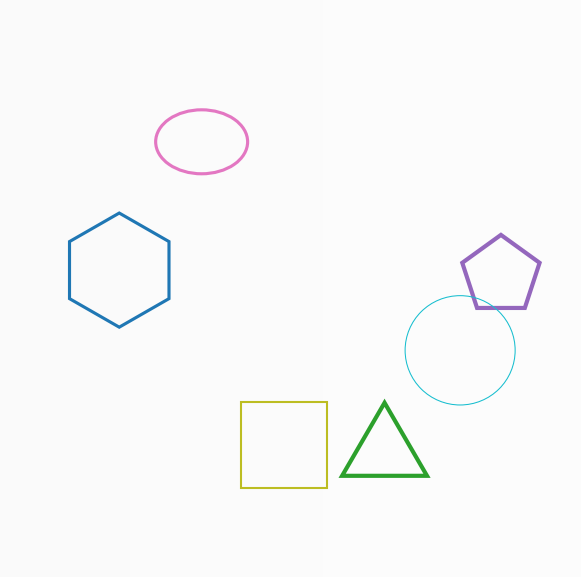[{"shape": "hexagon", "thickness": 1.5, "radius": 0.49, "center": [0.205, 0.531]}, {"shape": "triangle", "thickness": 2, "radius": 0.42, "center": [0.662, 0.217]}, {"shape": "pentagon", "thickness": 2, "radius": 0.35, "center": [0.862, 0.522]}, {"shape": "oval", "thickness": 1.5, "radius": 0.4, "center": [0.347, 0.754]}, {"shape": "square", "thickness": 1, "radius": 0.37, "center": [0.489, 0.229]}, {"shape": "circle", "thickness": 0.5, "radius": 0.47, "center": [0.792, 0.393]}]